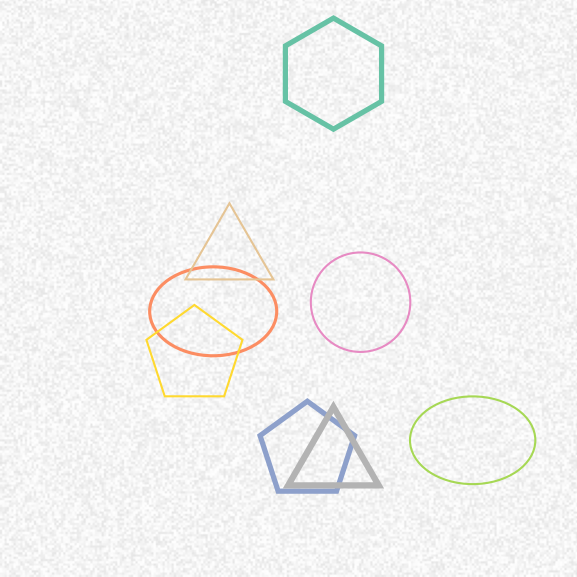[{"shape": "hexagon", "thickness": 2.5, "radius": 0.48, "center": [0.577, 0.872]}, {"shape": "oval", "thickness": 1.5, "radius": 0.55, "center": [0.369, 0.46]}, {"shape": "pentagon", "thickness": 2.5, "radius": 0.43, "center": [0.532, 0.218]}, {"shape": "circle", "thickness": 1, "radius": 0.43, "center": [0.624, 0.476]}, {"shape": "oval", "thickness": 1, "radius": 0.54, "center": [0.818, 0.237]}, {"shape": "pentagon", "thickness": 1, "radius": 0.44, "center": [0.337, 0.384]}, {"shape": "triangle", "thickness": 1, "radius": 0.44, "center": [0.397, 0.559]}, {"shape": "triangle", "thickness": 3, "radius": 0.45, "center": [0.577, 0.204]}]